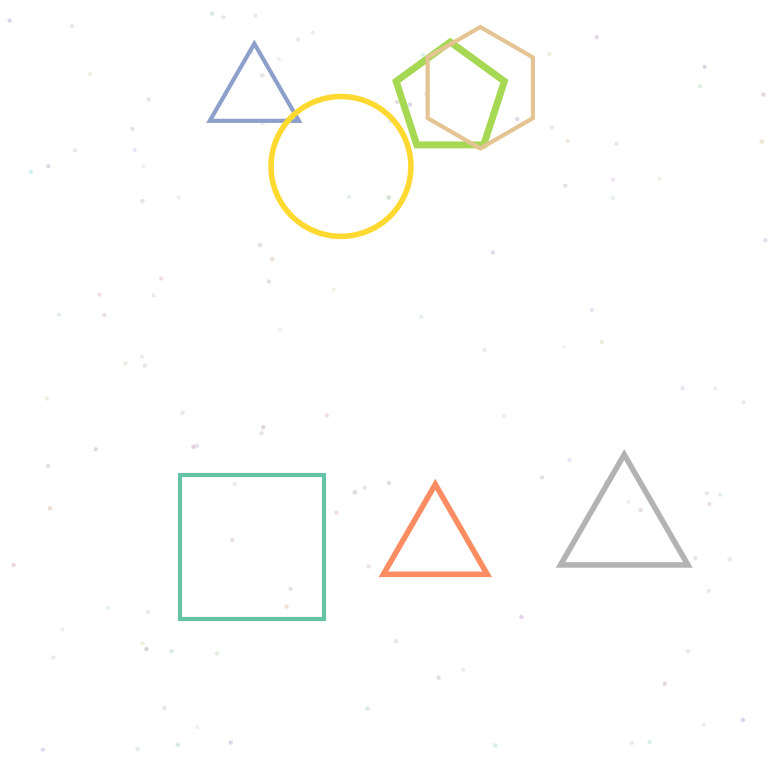[{"shape": "square", "thickness": 1.5, "radius": 0.47, "center": [0.328, 0.289]}, {"shape": "triangle", "thickness": 2, "radius": 0.39, "center": [0.565, 0.293]}, {"shape": "triangle", "thickness": 1.5, "radius": 0.33, "center": [0.33, 0.876]}, {"shape": "pentagon", "thickness": 2.5, "radius": 0.37, "center": [0.585, 0.872]}, {"shape": "circle", "thickness": 2, "radius": 0.45, "center": [0.443, 0.784]}, {"shape": "hexagon", "thickness": 1.5, "radius": 0.39, "center": [0.624, 0.886]}, {"shape": "triangle", "thickness": 2, "radius": 0.48, "center": [0.811, 0.314]}]